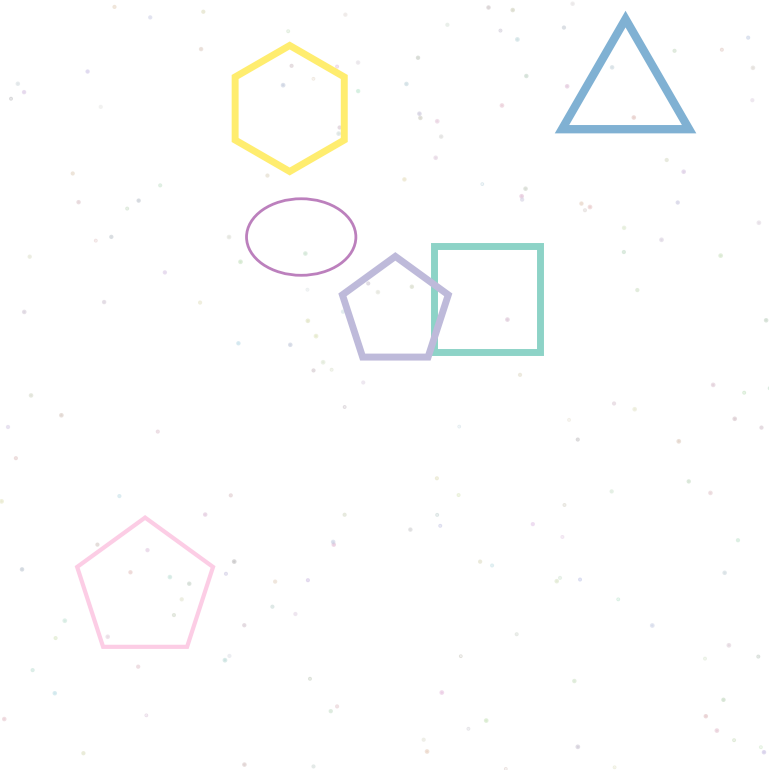[{"shape": "square", "thickness": 2.5, "radius": 0.34, "center": [0.632, 0.612]}, {"shape": "pentagon", "thickness": 2.5, "radius": 0.36, "center": [0.513, 0.595]}, {"shape": "triangle", "thickness": 3, "radius": 0.48, "center": [0.812, 0.88]}, {"shape": "pentagon", "thickness": 1.5, "radius": 0.46, "center": [0.188, 0.235]}, {"shape": "oval", "thickness": 1, "radius": 0.36, "center": [0.391, 0.692]}, {"shape": "hexagon", "thickness": 2.5, "radius": 0.41, "center": [0.376, 0.859]}]